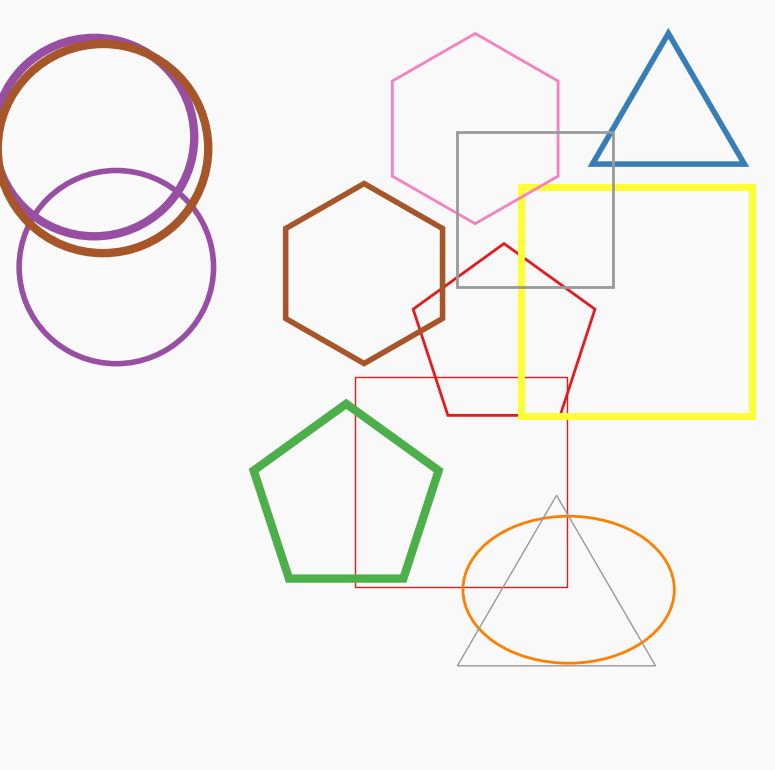[{"shape": "pentagon", "thickness": 1, "radius": 0.62, "center": [0.65, 0.56]}, {"shape": "square", "thickness": 0.5, "radius": 0.68, "center": [0.595, 0.374]}, {"shape": "triangle", "thickness": 2, "radius": 0.57, "center": [0.862, 0.844]}, {"shape": "pentagon", "thickness": 3, "radius": 0.63, "center": [0.447, 0.35]}, {"shape": "circle", "thickness": 2, "radius": 0.63, "center": [0.15, 0.653]}, {"shape": "circle", "thickness": 3, "radius": 0.64, "center": [0.122, 0.822]}, {"shape": "oval", "thickness": 1, "radius": 0.68, "center": [0.734, 0.234]}, {"shape": "square", "thickness": 2.5, "radius": 0.75, "center": [0.821, 0.609]}, {"shape": "hexagon", "thickness": 2, "radius": 0.58, "center": [0.47, 0.645]}, {"shape": "circle", "thickness": 3, "radius": 0.68, "center": [0.133, 0.807]}, {"shape": "hexagon", "thickness": 1, "radius": 0.62, "center": [0.613, 0.833]}, {"shape": "square", "thickness": 1, "radius": 0.5, "center": [0.69, 0.728]}, {"shape": "triangle", "thickness": 0.5, "radius": 0.74, "center": [0.718, 0.209]}]